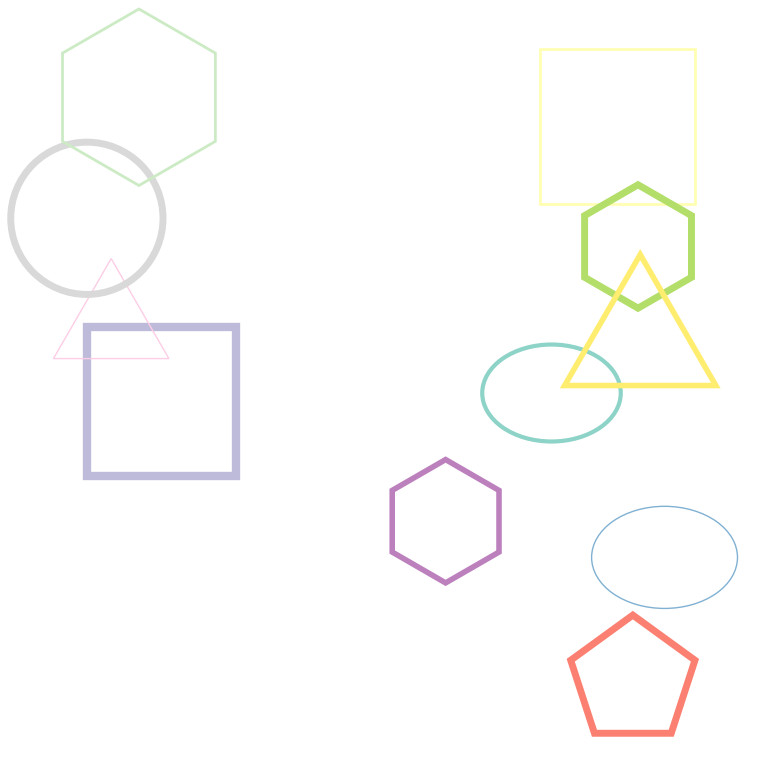[{"shape": "oval", "thickness": 1.5, "radius": 0.45, "center": [0.716, 0.49]}, {"shape": "square", "thickness": 1, "radius": 0.5, "center": [0.802, 0.836]}, {"shape": "square", "thickness": 3, "radius": 0.49, "center": [0.21, 0.478]}, {"shape": "pentagon", "thickness": 2.5, "radius": 0.42, "center": [0.822, 0.116]}, {"shape": "oval", "thickness": 0.5, "radius": 0.47, "center": [0.863, 0.276]}, {"shape": "hexagon", "thickness": 2.5, "radius": 0.4, "center": [0.829, 0.68]}, {"shape": "triangle", "thickness": 0.5, "radius": 0.43, "center": [0.144, 0.578]}, {"shape": "circle", "thickness": 2.5, "radius": 0.49, "center": [0.113, 0.717]}, {"shape": "hexagon", "thickness": 2, "radius": 0.4, "center": [0.579, 0.323]}, {"shape": "hexagon", "thickness": 1, "radius": 0.57, "center": [0.18, 0.874]}, {"shape": "triangle", "thickness": 2, "radius": 0.57, "center": [0.831, 0.556]}]